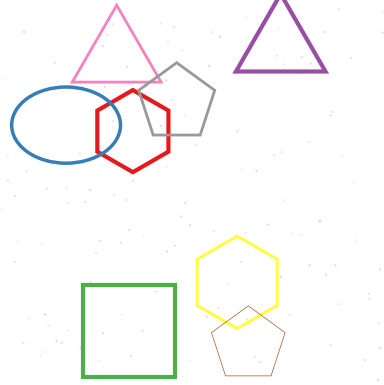[{"shape": "hexagon", "thickness": 3, "radius": 0.53, "center": [0.345, 0.659]}, {"shape": "oval", "thickness": 2.5, "radius": 0.71, "center": [0.172, 0.675]}, {"shape": "square", "thickness": 3, "radius": 0.6, "center": [0.335, 0.14]}, {"shape": "triangle", "thickness": 3, "radius": 0.67, "center": [0.729, 0.881]}, {"shape": "hexagon", "thickness": 2, "radius": 0.6, "center": [0.616, 0.267]}, {"shape": "pentagon", "thickness": 0.5, "radius": 0.5, "center": [0.645, 0.105]}, {"shape": "triangle", "thickness": 2, "radius": 0.67, "center": [0.303, 0.853]}, {"shape": "pentagon", "thickness": 2, "radius": 0.52, "center": [0.459, 0.733]}]